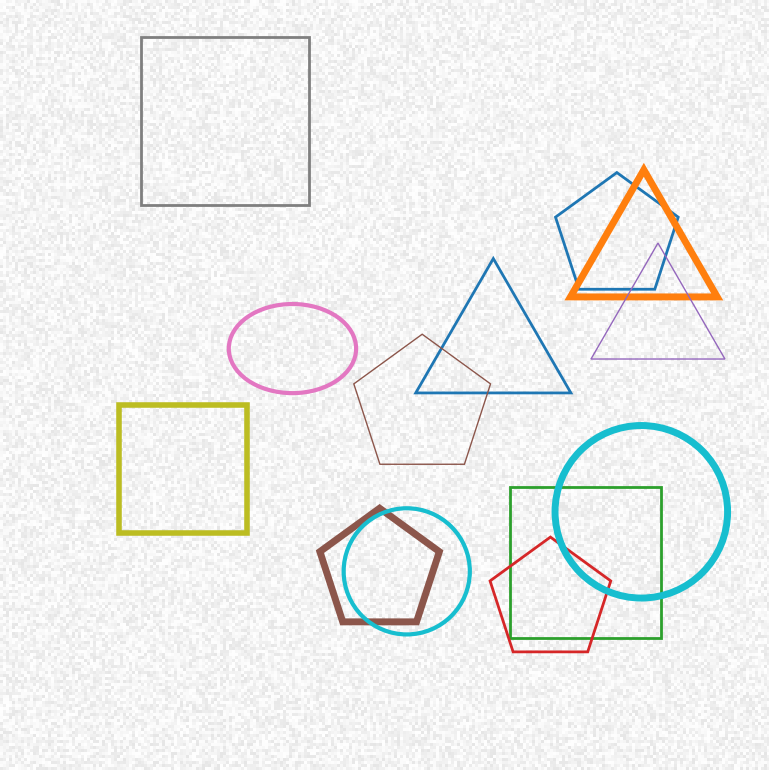[{"shape": "triangle", "thickness": 1, "radius": 0.58, "center": [0.641, 0.548]}, {"shape": "pentagon", "thickness": 1, "radius": 0.42, "center": [0.801, 0.692]}, {"shape": "triangle", "thickness": 2.5, "radius": 0.55, "center": [0.836, 0.669]}, {"shape": "square", "thickness": 1, "radius": 0.49, "center": [0.761, 0.27]}, {"shape": "pentagon", "thickness": 1, "radius": 0.41, "center": [0.715, 0.22]}, {"shape": "triangle", "thickness": 0.5, "radius": 0.5, "center": [0.855, 0.584]}, {"shape": "pentagon", "thickness": 2.5, "radius": 0.41, "center": [0.493, 0.258]}, {"shape": "pentagon", "thickness": 0.5, "radius": 0.47, "center": [0.548, 0.473]}, {"shape": "oval", "thickness": 1.5, "radius": 0.41, "center": [0.38, 0.547]}, {"shape": "square", "thickness": 1, "radius": 0.55, "center": [0.292, 0.843]}, {"shape": "square", "thickness": 2, "radius": 0.42, "center": [0.238, 0.391]}, {"shape": "circle", "thickness": 1.5, "radius": 0.41, "center": [0.528, 0.258]}, {"shape": "circle", "thickness": 2.5, "radius": 0.56, "center": [0.833, 0.335]}]